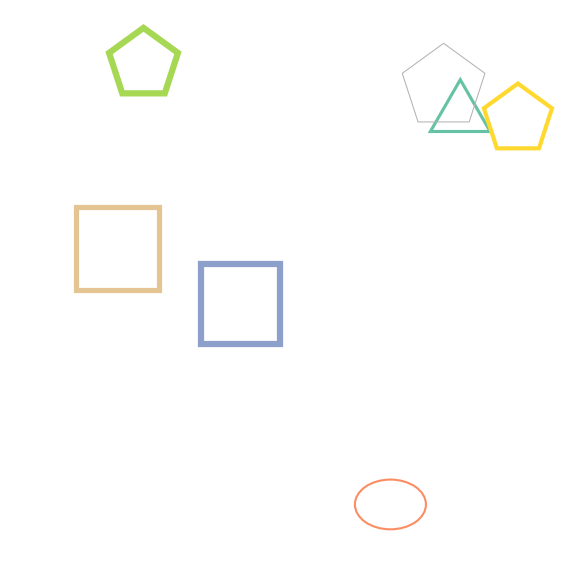[{"shape": "triangle", "thickness": 1.5, "radius": 0.3, "center": [0.797, 0.801]}, {"shape": "oval", "thickness": 1, "radius": 0.31, "center": [0.676, 0.126]}, {"shape": "square", "thickness": 3, "radius": 0.35, "center": [0.417, 0.472]}, {"shape": "pentagon", "thickness": 3, "radius": 0.31, "center": [0.249, 0.888]}, {"shape": "pentagon", "thickness": 2, "radius": 0.31, "center": [0.897, 0.792]}, {"shape": "square", "thickness": 2.5, "radius": 0.36, "center": [0.204, 0.569]}, {"shape": "pentagon", "thickness": 0.5, "radius": 0.38, "center": [0.768, 0.849]}]